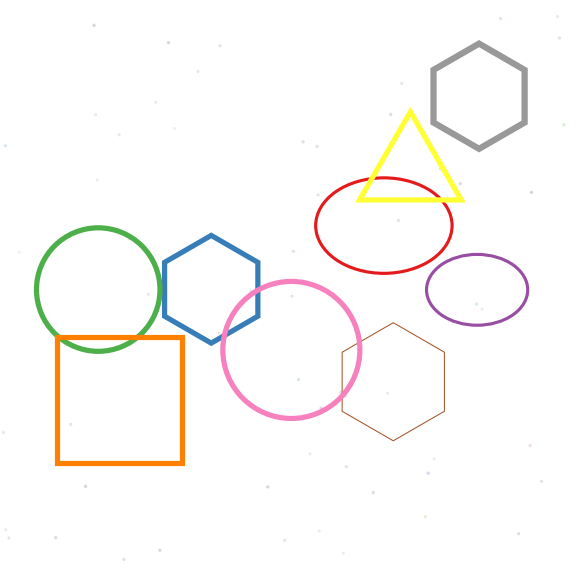[{"shape": "oval", "thickness": 1.5, "radius": 0.59, "center": [0.665, 0.608]}, {"shape": "hexagon", "thickness": 2.5, "radius": 0.47, "center": [0.366, 0.498]}, {"shape": "circle", "thickness": 2.5, "radius": 0.53, "center": [0.17, 0.498]}, {"shape": "oval", "thickness": 1.5, "radius": 0.44, "center": [0.826, 0.497]}, {"shape": "square", "thickness": 2.5, "radius": 0.55, "center": [0.207, 0.307]}, {"shape": "triangle", "thickness": 2.5, "radius": 0.51, "center": [0.711, 0.704]}, {"shape": "hexagon", "thickness": 0.5, "radius": 0.51, "center": [0.681, 0.338]}, {"shape": "circle", "thickness": 2.5, "radius": 0.59, "center": [0.504, 0.393]}, {"shape": "hexagon", "thickness": 3, "radius": 0.46, "center": [0.83, 0.833]}]